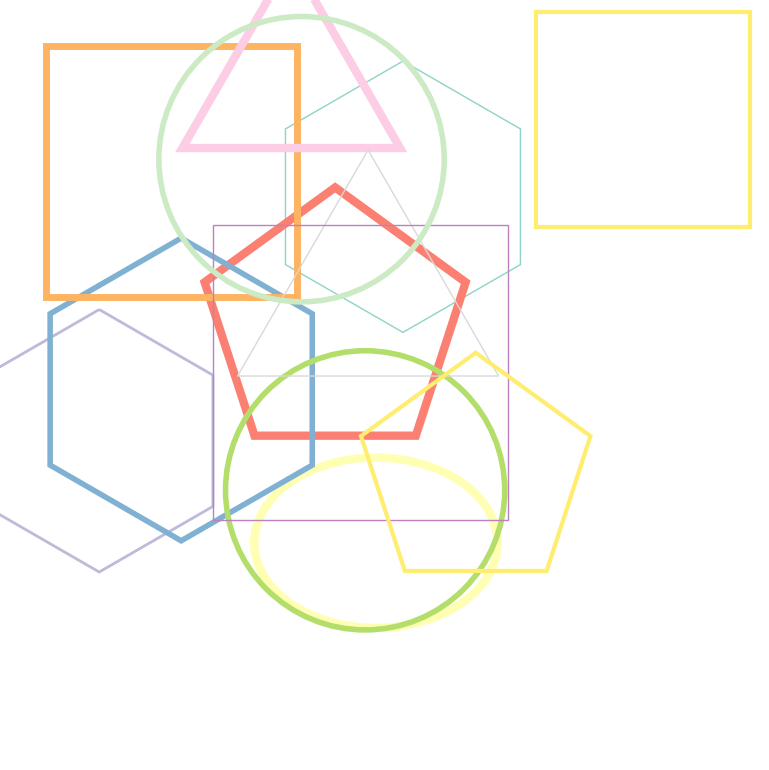[{"shape": "hexagon", "thickness": 0.5, "radius": 0.88, "center": [0.523, 0.744]}, {"shape": "oval", "thickness": 3, "radius": 0.79, "center": [0.488, 0.295]}, {"shape": "hexagon", "thickness": 1, "radius": 0.85, "center": [0.129, 0.428]}, {"shape": "pentagon", "thickness": 3, "radius": 0.89, "center": [0.435, 0.578]}, {"shape": "hexagon", "thickness": 2, "radius": 0.98, "center": [0.235, 0.494]}, {"shape": "square", "thickness": 2.5, "radius": 0.82, "center": [0.223, 0.777]}, {"shape": "circle", "thickness": 2, "radius": 0.91, "center": [0.474, 0.363]}, {"shape": "triangle", "thickness": 3, "radius": 0.82, "center": [0.378, 0.889]}, {"shape": "triangle", "thickness": 0.5, "radius": 0.98, "center": [0.478, 0.61]}, {"shape": "square", "thickness": 0.5, "radius": 0.96, "center": [0.468, 0.516]}, {"shape": "circle", "thickness": 2, "radius": 0.93, "center": [0.392, 0.793]}, {"shape": "pentagon", "thickness": 1.5, "radius": 0.78, "center": [0.618, 0.385]}, {"shape": "square", "thickness": 1.5, "radius": 0.7, "center": [0.835, 0.845]}]